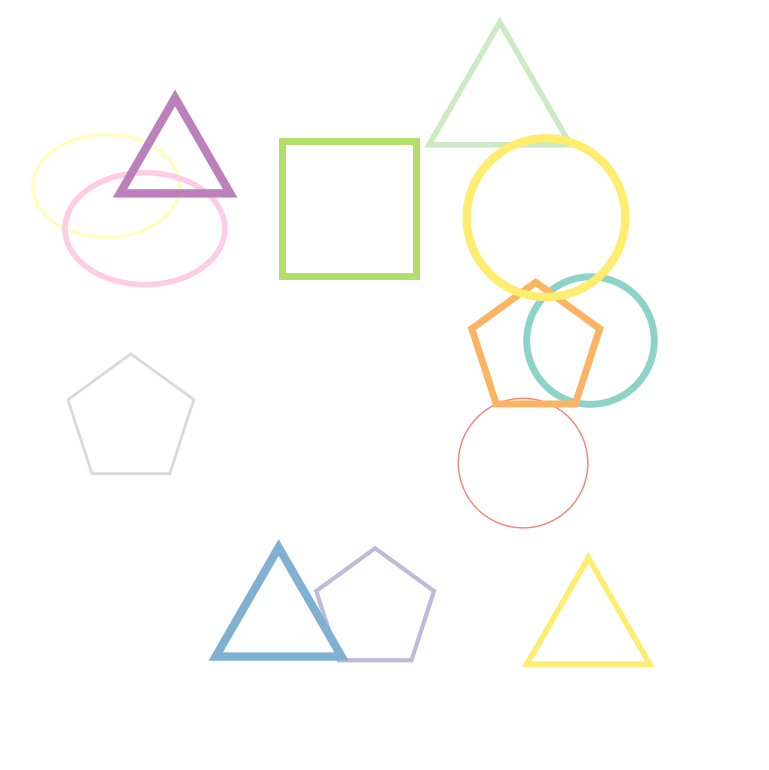[{"shape": "circle", "thickness": 2.5, "radius": 0.41, "center": [0.767, 0.558]}, {"shape": "oval", "thickness": 1, "radius": 0.48, "center": [0.138, 0.758]}, {"shape": "pentagon", "thickness": 1.5, "radius": 0.4, "center": [0.487, 0.208]}, {"shape": "circle", "thickness": 0.5, "radius": 0.42, "center": [0.679, 0.399]}, {"shape": "triangle", "thickness": 3, "radius": 0.47, "center": [0.362, 0.195]}, {"shape": "pentagon", "thickness": 2.5, "radius": 0.44, "center": [0.696, 0.546]}, {"shape": "square", "thickness": 2.5, "radius": 0.44, "center": [0.454, 0.73]}, {"shape": "oval", "thickness": 2, "radius": 0.52, "center": [0.188, 0.703]}, {"shape": "pentagon", "thickness": 1, "radius": 0.43, "center": [0.17, 0.454]}, {"shape": "triangle", "thickness": 3, "radius": 0.41, "center": [0.227, 0.79]}, {"shape": "triangle", "thickness": 2, "radius": 0.53, "center": [0.649, 0.865]}, {"shape": "triangle", "thickness": 2, "radius": 0.46, "center": [0.764, 0.184]}, {"shape": "circle", "thickness": 3, "radius": 0.52, "center": [0.709, 0.717]}]